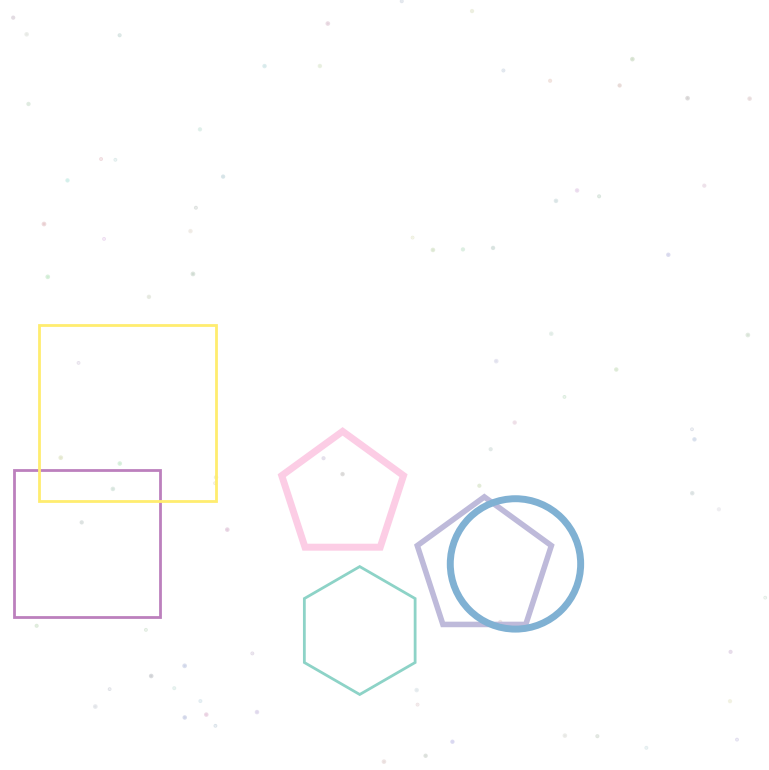[{"shape": "hexagon", "thickness": 1, "radius": 0.42, "center": [0.467, 0.181]}, {"shape": "pentagon", "thickness": 2, "radius": 0.46, "center": [0.629, 0.263]}, {"shape": "circle", "thickness": 2.5, "radius": 0.42, "center": [0.669, 0.268]}, {"shape": "pentagon", "thickness": 2.5, "radius": 0.42, "center": [0.445, 0.357]}, {"shape": "square", "thickness": 1, "radius": 0.48, "center": [0.113, 0.294]}, {"shape": "square", "thickness": 1, "radius": 0.57, "center": [0.165, 0.464]}]